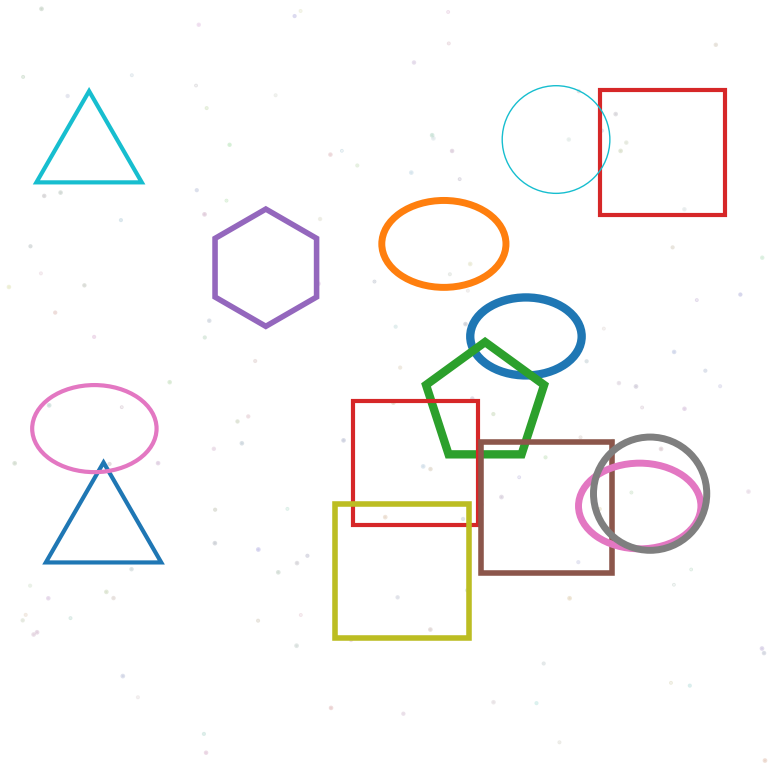[{"shape": "triangle", "thickness": 1.5, "radius": 0.43, "center": [0.134, 0.313]}, {"shape": "oval", "thickness": 3, "radius": 0.36, "center": [0.683, 0.563]}, {"shape": "oval", "thickness": 2.5, "radius": 0.4, "center": [0.576, 0.683]}, {"shape": "pentagon", "thickness": 3, "radius": 0.4, "center": [0.63, 0.475]}, {"shape": "square", "thickness": 1.5, "radius": 0.41, "center": [0.861, 0.801]}, {"shape": "square", "thickness": 1.5, "radius": 0.4, "center": [0.54, 0.399]}, {"shape": "hexagon", "thickness": 2, "radius": 0.38, "center": [0.345, 0.652]}, {"shape": "square", "thickness": 2, "radius": 0.43, "center": [0.71, 0.341]}, {"shape": "oval", "thickness": 2.5, "radius": 0.4, "center": [0.831, 0.343]}, {"shape": "oval", "thickness": 1.5, "radius": 0.4, "center": [0.123, 0.443]}, {"shape": "circle", "thickness": 2.5, "radius": 0.37, "center": [0.844, 0.359]}, {"shape": "square", "thickness": 2, "radius": 0.44, "center": [0.523, 0.259]}, {"shape": "triangle", "thickness": 1.5, "radius": 0.4, "center": [0.116, 0.803]}, {"shape": "circle", "thickness": 0.5, "radius": 0.35, "center": [0.722, 0.819]}]